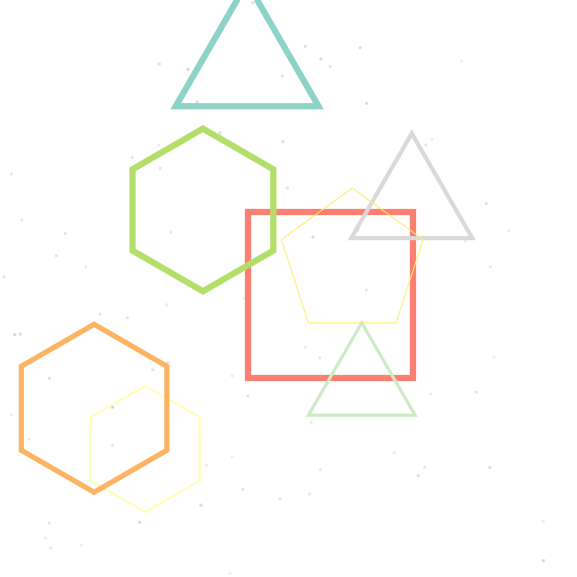[{"shape": "triangle", "thickness": 3, "radius": 0.71, "center": [0.428, 0.887]}, {"shape": "hexagon", "thickness": 1, "radius": 0.55, "center": [0.251, 0.222]}, {"shape": "square", "thickness": 3, "radius": 0.72, "center": [0.572, 0.488]}, {"shape": "hexagon", "thickness": 2.5, "radius": 0.73, "center": [0.163, 0.292]}, {"shape": "hexagon", "thickness": 3, "radius": 0.7, "center": [0.351, 0.636]}, {"shape": "triangle", "thickness": 2, "radius": 0.6, "center": [0.713, 0.647]}, {"shape": "triangle", "thickness": 1.5, "radius": 0.53, "center": [0.626, 0.333]}, {"shape": "pentagon", "thickness": 0.5, "radius": 0.65, "center": [0.61, 0.544]}]